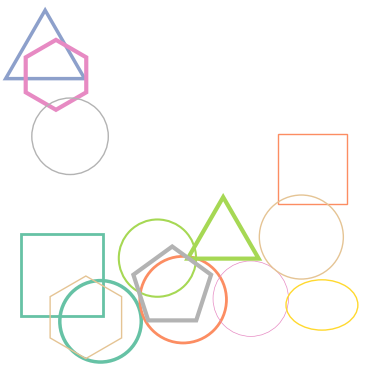[{"shape": "square", "thickness": 2, "radius": 0.54, "center": [0.161, 0.286]}, {"shape": "circle", "thickness": 2.5, "radius": 0.53, "center": [0.261, 0.165]}, {"shape": "circle", "thickness": 2, "radius": 0.56, "center": [0.476, 0.222]}, {"shape": "square", "thickness": 1, "radius": 0.45, "center": [0.812, 0.561]}, {"shape": "triangle", "thickness": 2.5, "radius": 0.59, "center": [0.117, 0.855]}, {"shape": "hexagon", "thickness": 3, "radius": 0.45, "center": [0.145, 0.806]}, {"shape": "circle", "thickness": 0.5, "radius": 0.49, "center": [0.651, 0.224]}, {"shape": "circle", "thickness": 1.5, "radius": 0.5, "center": [0.409, 0.33]}, {"shape": "triangle", "thickness": 3, "radius": 0.53, "center": [0.58, 0.381]}, {"shape": "oval", "thickness": 1, "radius": 0.47, "center": [0.836, 0.208]}, {"shape": "circle", "thickness": 1, "radius": 0.55, "center": [0.783, 0.384]}, {"shape": "hexagon", "thickness": 1, "radius": 0.54, "center": [0.223, 0.176]}, {"shape": "circle", "thickness": 1, "radius": 0.5, "center": [0.182, 0.646]}, {"shape": "pentagon", "thickness": 3, "radius": 0.53, "center": [0.447, 0.254]}]